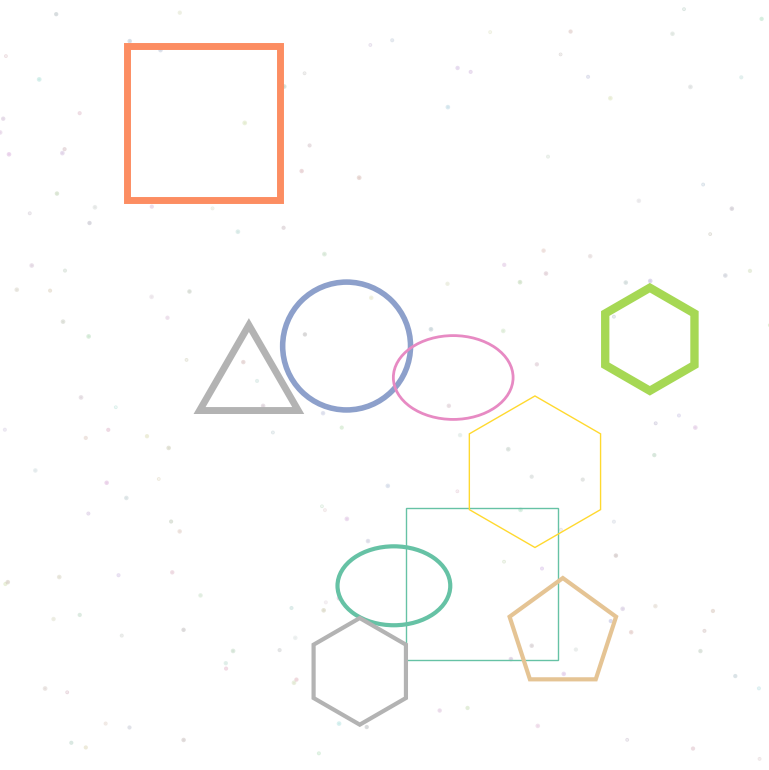[{"shape": "square", "thickness": 0.5, "radius": 0.49, "center": [0.626, 0.242]}, {"shape": "oval", "thickness": 1.5, "radius": 0.37, "center": [0.512, 0.239]}, {"shape": "square", "thickness": 2.5, "radius": 0.5, "center": [0.265, 0.84]}, {"shape": "circle", "thickness": 2, "radius": 0.42, "center": [0.45, 0.551]}, {"shape": "oval", "thickness": 1, "radius": 0.39, "center": [0.589, 0.51]}, {"shape": "hexagon", "thickness": 3, "radius": 0.33, "center": [0.844, 0.559]}, {"shape": "hexagon", "thickness": 0.5, "radius": 0.49, "center": [0.695, 0.387]}, {"shape": "pentagon", "thickness": 1.5, "radius": 0.36, "center": [0.731, 0.177]}, {"shape": "triangle", "thickness": 2.5, "radius": 0.37, "center": [0.323, 0.504]}, {"shape": "hexagon", "thickness": 1.5, "radius": 0.35, "center": [0.467, 0.128]}]